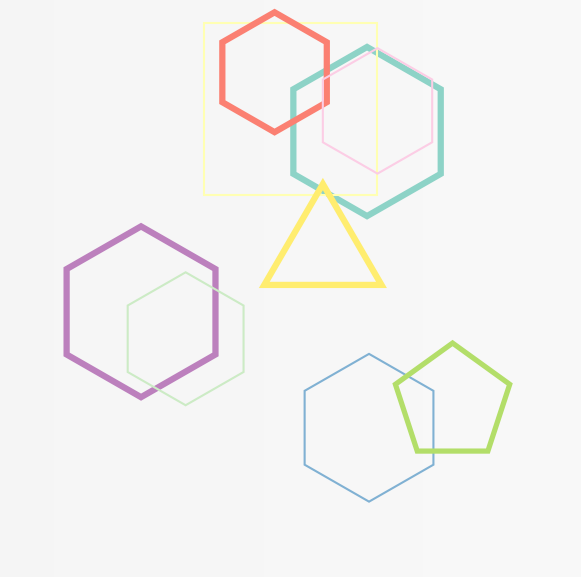[{"shape": "hexagon", "thickness": 3, "radius": 0.73, "center": [0.631, 0.771]}, {"shape": "square", "thickness": 1, "radius": 0.74, "center": [0.499, 0.81]}, {"shape": "hexagon", "thickness": 3, "radius": 0.52, "center": [0.472, 0.874]}, {"shape": "hexagon", "thickness": 1, "radius": 0.64, "center": [0.635, 0.258]}, {"shape": "pentagon", "thickness": 2.5, "radius": 0.52, "center": [0.779, 0.302]}, {"shape": "hexagon", "thickness": 1, "radius": 0.54, "center": [0.649, 0.807]}, {"shape": "hexagon", "thickness": 3, "radius": 0.74, "center": [0.243, 0.459]}, {"shape": "hexagon", "thickness": 1, "radius": 0.58, "center": [0.319, 0.413]}, {"shape": "triangle", "thickness": 3, "radius": 0.58, "center": [0.555, 0.564]}]